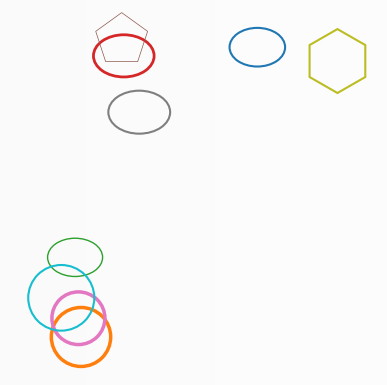[{"shape": "oval", "thickness": 1.5, "radius": 0.36, "center": [0.664, 0.877]}, {"shape": "circle", "thickness": 2.5, "radius": 0.38, "center": [0.209, 0.125]}, {"shape": "oval", "thickness": 1, "radius": 0.35, "center": [0.194, 0.332]}, {"shape": "oval", "thickness": 2, "radius": 0.39, "center": [0.319, 0.855]}, {"shape": "pentagon", "thickness": 0.5, "radius": 0.35, "center": [0.314, 0.897]}, {"shape": "circle", "thickness": 2.5, "radius": 0.34, "center": [0.202, 0.173]}, {"shape": "oval", "thickness": 1.5, "radius": 0.4, "center": [0.359, 0.709]}, {"shape": "hexagon", "thickness": 1.5, "radius": 0.42, "center": [0.871, 0.841]}, {"shape": "circle", "thickness": 1.5, "radius": 0.43, "center": [0.158, 0.226]}]